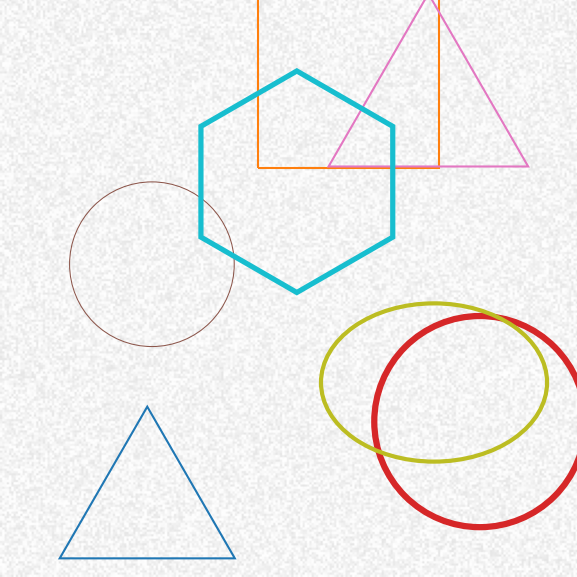[{"shape": "triangle", "thickness": 1, "radius": 0.88, "center": [0.255, 0.12]}, {"shape": "square", "thickness": 1, "radius": 0.78, "center": [0.603, 0.865]}, {"shape": "circle", "thickness": 3, "radius": 0.91, "center": [0.831, 0.269]}, {"shape": "circle", "thickness": 0.5, "radius": 0.71, "center": [0.263, 0.542]}, {"shape": "triangle", "thickness": 1, "radius": 1.0, "center": [0.742, 0.811]}, {"shape": "oval", "thickness": 2, "radius": 0.98, "center": [0.752, 0.337]}, {"shape": "hexagon", "thickness": 2.5, "radius": 0.96, "center": [0.514, 0.684]}]